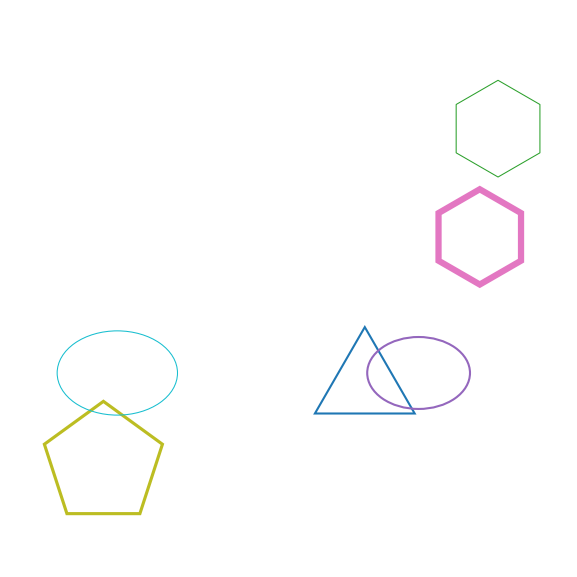[{"shape": "triangle", "thickness": 1, "radius": 0.5, "center": [0.632, 0.333]}, {"shape": "hexagon", "thickness": 0.5, "radius": 0.42, "center": [0.862, 0.776]}, {"shape": "oval", "thickness": 1, "radius": 0.44, "center": [0.725, 0.353]}, {"shape": "hexagon", "thickness": 3, "radius": 0.41, "center": [0.831, 0.589]}, {"shape": "pentagon", "thickness": 1.5, "radius": 0.54, "center": [0.179, 0.197]}, {"shape": "oval", "thickness": 0.5, "radius": 0.52, "center": [0.203, 0.353]}]